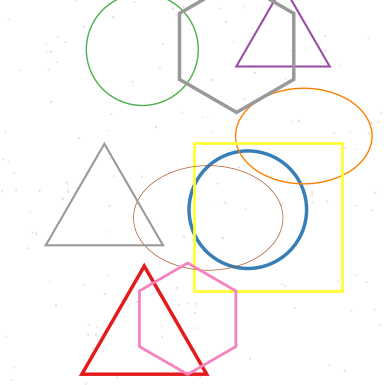[{"shape": "triangle", "thickness": 2.5, "radius": 0.94, "center": [0.375, 0.122]}, {"shape": "circle", "thickness": 2.5, "radius": 0.76, "center": [0.644, 0.455]}, {"shape": "circle", "thickness": 1, "radius": 0.73, "center": [0.37, 0.871]}, {"shape": "triangle", "thickness": 1.5, "radius": 0.7, "center": [0.735, 0.897]}, {"shape": "oval", "thickness": 1, "radius": 0.89, "center": [0.789, 0.647]}, {"shape": "square", "thickness": 2, "radius": 0.96, "center": [0.696, 0.436]}, {"shape": "oval", "thickness": 0.5, "radius": 0.97, "center": [0.541, 0.434]}, {"shape": "hexagon", "thickness": 2, "radius": 0.72, "center": [0.487, 0.172]}, {"shape": "hexagon", "thickness": 2.5, "radius": 0.86, "center": [0.615, 0.879]}, {"shape": "triangle", "thickness": 1.5, "radius": 0.88, "center": [0.271, 0.451]}]